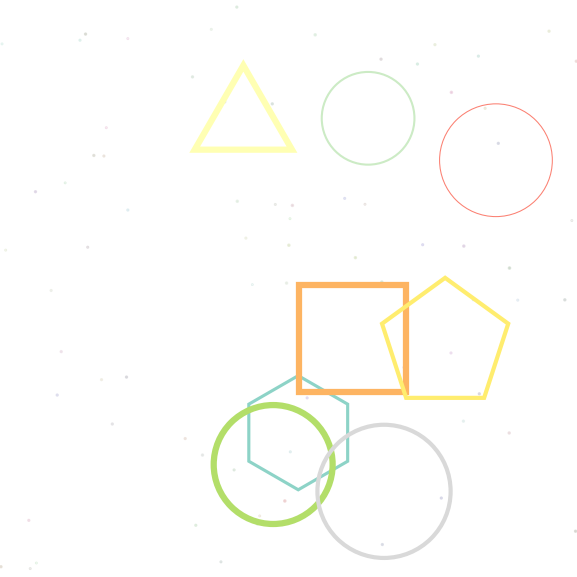[{"shape": "hexagon", "thickness": 1.5, "radius": 0.49, "center": [0.516, 0.25]}, {"shape": "triangle", "thickness": 3, "radius": 0.49, "center": [0.421, 0.789]}, {"shape": "circle", "thickness": 0.5, "radius": 0.49, "center": [0.859, 0.722]}, {"shape": "square", "thickness": 3, "radius": 0.46, "center": [0.611, 0.413]}, {"shape": "circle", "thickness": 3, "radius": 0.51, "center": [0.473, 0.195]}, {"shape": "circle", "thickness": 2, "radius": 0.58, "center": [0.665, 0.148]}, {"shape": "circle", "thickness": 1, "radius": 0.4, "center": [0.637, 0.794]}, {"shape": "pentagon", "thickness": 2, "radius": 0.57, "center": [0.771, 0.403]}]